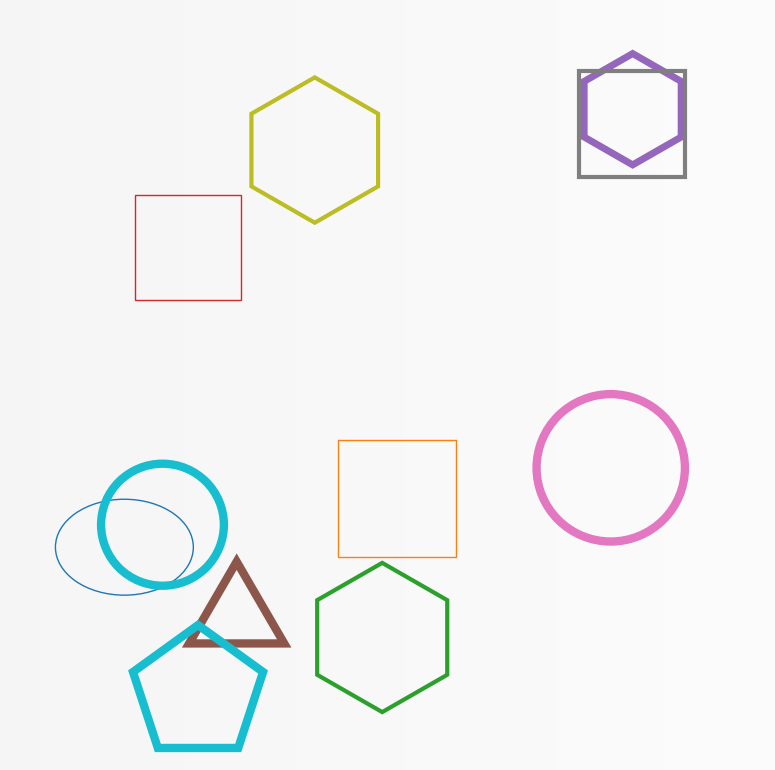[{"shape": "oval", "thickness": 0.5, "radius": 0.44, "center": [0.16, 0.289]}, {"shape": "square", "thickness": 0.5, "radius": 0.38, "center": [0.512, 0.352]}, {"shape": "hexagon", "thickness": 1.5, "radius": 0.48, "center": [0.493, 0.172]}, {"shape": "square", "thickness": 0.5, "radius": 0.34, "center": [0.242, 0.679]}, {"shape": "hexagon", "thickness": 2.5, "radius": 0.36, "center": [0.816, 0.858]}, {"shape": "triangle", "thickness": 3, "radius": 0.35, "center": [0.305, 0.2]}, {"shape": "circle", "thickness": 3, "radius": 0.48, "center": [0.788, 0.392]}, {"shape": "square", "thickness": 1.5, "radius": 0.34, "center": [0.816, 0.839]}, {"shape": "hexagon", "thickness": 1.5, "radius": 0.47, "center": [0.406, 0.805]}, {"shape": "circle", "thickness": 3, "radius": 0.4, "center": [0.21, 0.319]}, {"shape": "pentagon", "thickness": 3, "radius": 0.44, "center": [0.256, 0.1]}]